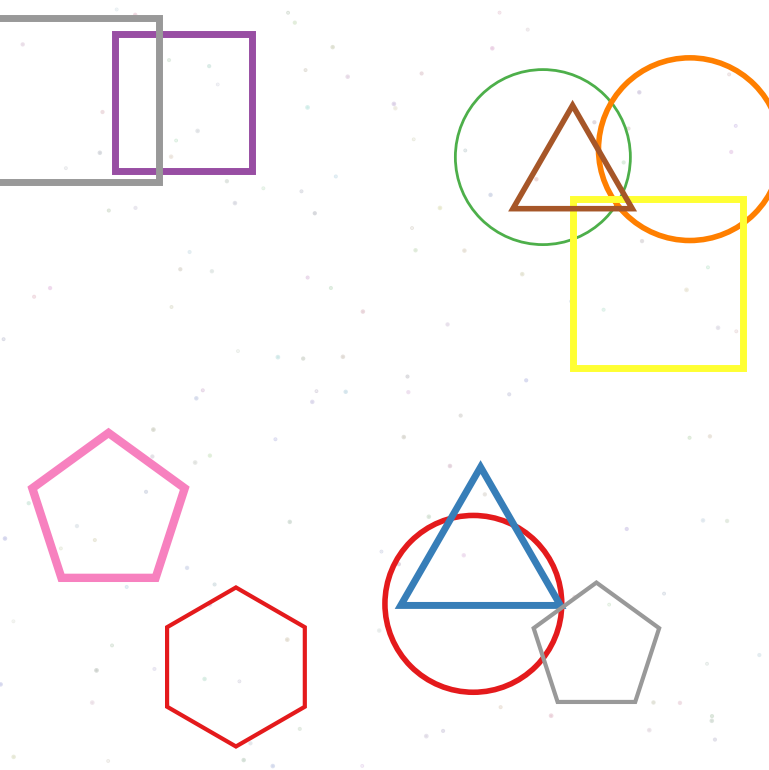[{"shape": "circle", "thickness": 2, "radius": 0.57, "center": [0.615, 0.216]}, {"shape": "hexagon", "thickness": 1.5, "radius": 0.52, "center": [0.306, 0.134]}, {"shape": "triangle", "thickness": 2.5, "radius": 0.6, "center": [0.624, 0.274]}, {"shape": "circle", "thickness": 1, "radius": 0.57, "center": [0.705, 0.796]}, {"shape": "square", "thickness": 2.5, "radius": 0.45, "center": [0.238, 0.867]}, {"shape": "circle", "thickness": 2, "radius": 0.59, "center": [0.896, 0.806]}, {"shape": "square", "thickness": 2.5, "radius": 0.55, "center": [0.854, 0.632]}, {"shape": "triangle", "thickness": 2, "radius": 0.45, "center": [0.744, 0.774]}, {"shape": "pentagon", "thickness": 3, "radius": 0.52, "center": [0.141, 0.334]}, {"shape": "square", "thickness": 2.5, "radius": 0.53, "center": [0.101, 0.87]}, {"shape": "pentagon", "thickness": 1.5, "radius": 0.43, "center": [0.775, 0.158]}]